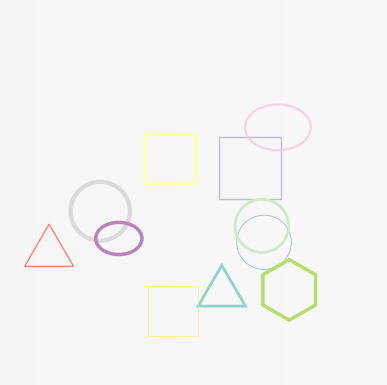[{"shape": "triangle", "thickness": 2, "radius": 0.35, "center": [0.572, 0.24]}, {"shape": "square", "thickness": 2.5, "radius": 0.32, "center": [0.439, 0.588]}, {"shape": "square", "thickness": 1, "radius": 0.4, "center": [0.645, 0.564]}, {"shape": "triangle", "thickness": 1, "radius": 0.37, "center": [0.127, 0.344]}, {"shape": "circle", "thickness": 0.5, "radius": 0.35, "center": [0.681, 0.371]}, {"shape": "hexagon", "thickness": 2.5, "radius": 0.39, "center": [0.746, 0.247]}, {"shape": "oval", "thickness": 1.5, "radius": 0.42, "center": [0.717, 0.669]}, {"shape": "circle", "thickness": 3, "radius": 0.38, "center": [0.259, 0.451]}, {"shape": "oval", "thickness": 2.5, "radius": 0.3, "center": [0.307, 0.381]}, {"shape": "circle", "thickness": 2, "radius": 0.35, "center": [0.676, 0.413]}, {"shape": "square", "thickness": 0.5, "radius": 0.32, "center": [0.447, 0.192]}]